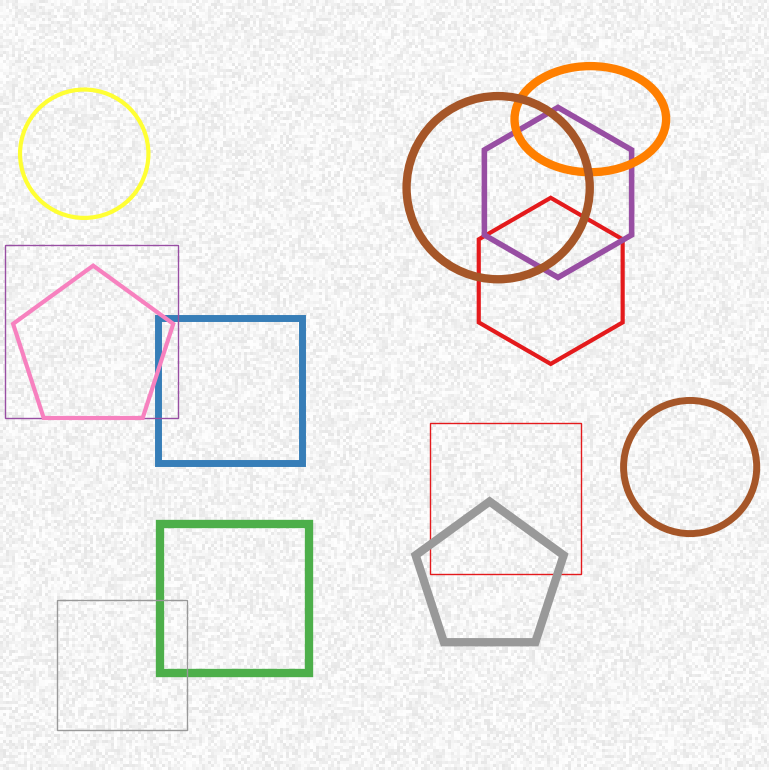[{"shape": "hexagon", "thickness": 1.5, "radius": 0.54, "center": [0.715, 0.635]}, {"shape": "square", "thickness": 0.5, "radius": 0.49, "center": [0.656, 0.353]}, {"shape": "square", "thickness": 2.5, "radius": 0.47, "center": [0.299, 0.493]}, {"shape": "square", "thickness": 3, "radius": 0.48, "center": [0.305, 0.222]}, {"shape": "square", "thickness": 0.5, "radius": 0.56, "center": [0.119, 0.569]}, {"shape": "hexagon", "thickness": 2, "radius": 0.55, "center": [0.725, 0.75]}, {"shape": "oval", "thickness": 3, "radius": 0.49, "center": [0.767, 0.845]}, {"shape": "circle", "thickness": 1.5, "radius": 0.42, "center": [0.109, 0.8]}, {"shape": "circle", "thickness": 2.5, "radius": 0.43, "center": [0.896, 0.393]}, {"shape": "circle", "thickness": 3, "radius": 0.59, "center": [0.647, 0.756]}, {"shape": "pentagon", "thickness": 1.5, "radius": 0.55, "center": [0.121, 0.546]}, {"shape": "square", "thickness": 0.5, "radius": 0.42, "center": [0.158, 0.136]}, {"shape": "pentagon", "thickness": 3, "radius": 0.51, "center": [0.636, 0.248]}]